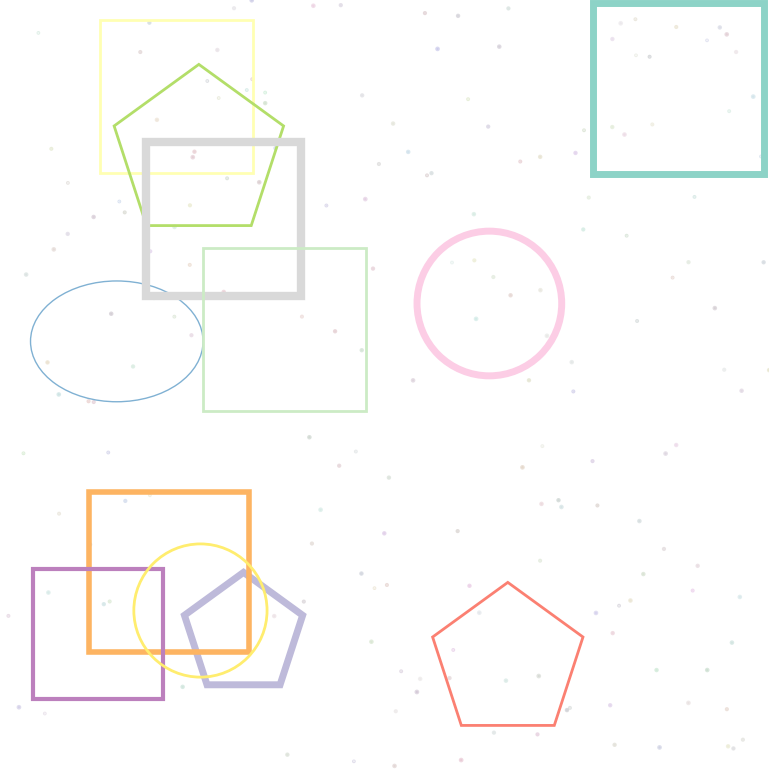[{"shape": "square", "thickness": 2.5, "radius": 0.56, "center": [0.881, 0.885]}, {"shape": "square", "thickness": 1, "radius": 0.5, "center": [0.229, 0.874]}, {"shape": "pentagon", "thickness": 2.5, "radius": 0.4, "center": [0.316, 0.176]}, {"shape": "pentagon", "thickness": 1, "radius": 0.51, "center": [0.659, 0.141]}, {"shape": "oval", "thickness": 0.5, "radius": 0.56, "center": [0.152, 0.557]}, {"shape": "square", "thickness": 2, "radius": 0.52, "center": [0.22, 0.257]}, {"shape": "pentagon", "thickness": 1, "radius": 0.58, "center": [0.258, 0.801]}, {"shape": "circle", "thickness": 2.5, "radius": 0.47, "center": [0.636, 0.606]}, {"shape": "square", "thickness": 3, "radius": 0.5, "center": [0.29, 0.715]}, {"shape": "square", "thickness": 1.5, "radius": 0.42, "center": [0.127, 0.176]}, {"shape": "square", "thickness": 1, "radius": 0.53, "center": [0.369, 0.572]}, {"shape": "circle", "thickness": 1, "radius": 0.43, "center": [0.26, 0.207]}]